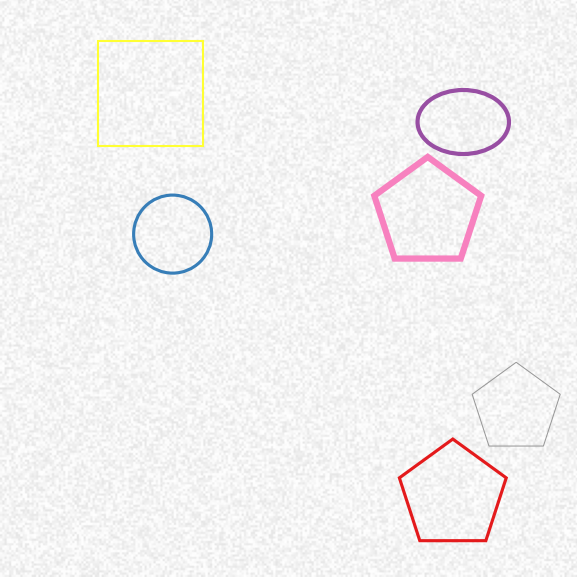[{"shape": "pentagon", "thickness": 1.5, "radius": 0.49, "center": [0.784, 0.142]}, {"shape": "circle", "thickness": 1.5, "radius": 0.34, "center": [0.299, 0.594]}, {"shape": "oval", "thickness": 2, "radius": 0.4, "center": [0.802, 0.788]}, {"shape": "square", "thickness": 1, "radius": 0.46, "center": [0.261, 0.837]}, {"shape": "pentagon", "thickness": 3, "radius": 0.49, "center": [0.741, 0.63]}, {"shape": "pentagon", "thickness": 0.5, "radius": 0.4, "center": [0.894, 0.292]}]